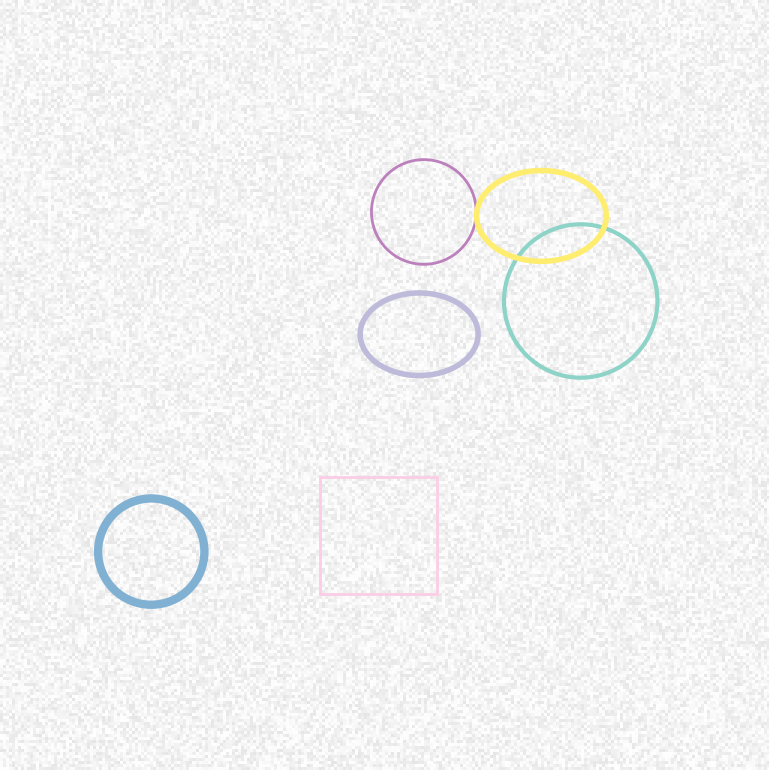[{"shape": "circle", "thickness": 1.5, "radius": 0.5, "center": [0.754, 0.609]}, {"shape": "oval", "thickness": 2, "radius": 0.38, "center": [0.544, 0.566]}, {"shape": "circle", "thickness": 3, "radius": 0.35, "center": [0.196, 0.284]}, {"shape": "square", "thickness": 1, "radius": 0.38, "center": [0.492, 0.305]}, {"shape": "circle", "thickness": 1, "radius": 0.34, "center": [0.55, 0.725]}, {"shape": "oval", "thickness": 2, "radius": 0.42, "center": [0.703, 0.72]}]